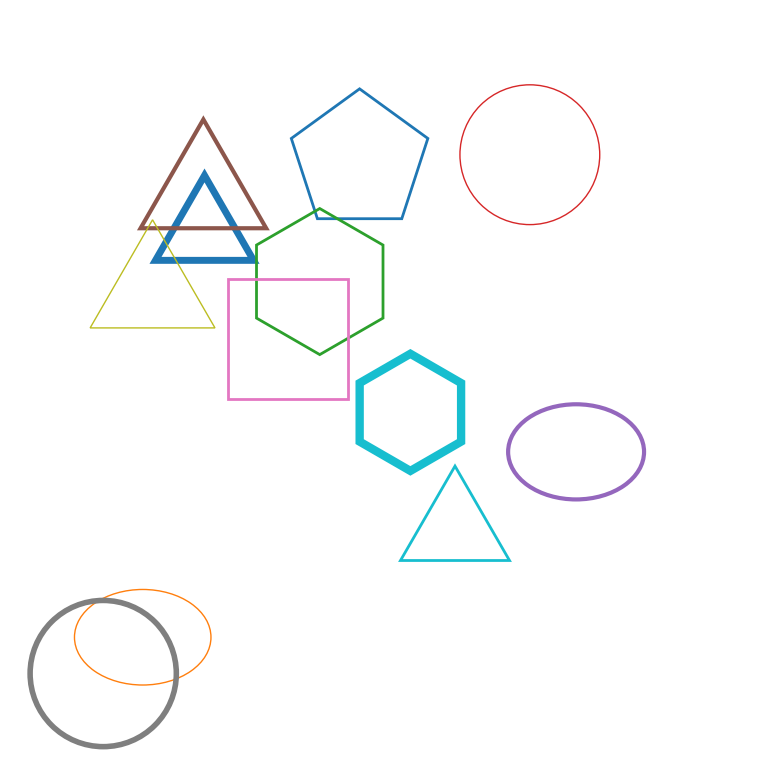[{"shape": "triangle", "thickness": 2.5, "radius": 0.37, "center": [0.266, 0.699]}, {"shape": "pentagon", "thickness": 1, "radius": 0.47, "center": [0.467, 0.791]}, {"shape": "oval", "thickness": 0.5, "radius": 0.44, "center": [0.185, 0.172]}, {"shape": "hexagon", "thickness": 1, "radius": 0.47, "center": [0.415, 0.634]}, {"shape": "circle", "thickness": 0.5, "radius": 0.45, "center": [0.688, 0.799]}, {"shape": "oval", "thickness": 1.5, "radius": 0.44, "center": [0.748, 0.413]}, {"shape": "triangle", "thickness": 1.5, "radius": 0.47, "center": [0.264, 0.751]}, {"shape": "square", "thickness": 1, "radius": 0.39, "center": [0.374, 0.56]}, {"shape": "circle", "thickness": 2, "radius": 0.47, "center": [0.134, 0.125]}, {"shape": "triangle", "thickness": 0.5, "radius": 0.47, "center": [0.198, 0.621]}, {"shape": "triangle", "thickness": 1, "radius": 0.41, "center": [0.591, 0.313]}, {"shape": "hexagon", "thickness": 3, "radius": 0.38, "center": [0.533, 0.464]}]